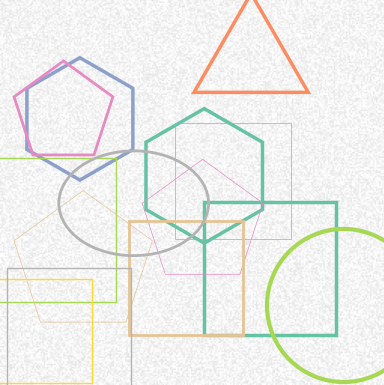[{"shape": "square", "thickness": 2.5, "radius": 0.86, "center": [0.701, 0.303]}, {"shape": "hexagon", "thickness": 2.5, "radius": 0.87, "center": [0.53, 0.543]}, {"shape": "triangle", "thickness": 2.5, "radius": 0.86, "center": [0.652, 0.846]}, {"shape": "square", "thickness": 0.5, "radius": 0.75, "center": [0.605, 0.529]}, {"shape": "hexagon", "thickness": 2.5, "radius": 0.79, "center": [0.207, 0.691]}, {"shape": "pentagon", "thickness": 2, "radius": 0.67, "center": [0.165, 0.707]}, {"shape": "pentagon", "thickness": 0.5, "radius": 0.83, "center": [0.526, 0.421]}, {"shape": "square", "thickness": 1, "radius": 0.94, "center": [0.113, 0.402]}, {"shape": "circle", "thickness": 3, "radius": 0.99, "center": [0.892, 0.207]}, {"shape": "square", "thickness": 1, "radius": 0.68, "center": [0.104, 0.141]}, {"shape": "pentagon", "thickness": 0.5, "radius": 0.94, "center": [0.216, 0.316]}, {"shape": "square", "thickness": 2, "radius": 0.74, "center": [0.483, 0.278]}, {"shape": "oval", "thickness": 2, "radius": 0.97, "center": [0.347, 0.472]}, {"shape": "square", "thickness": 1, "radius": 0.81, "center": [0.18, 0.144]}]